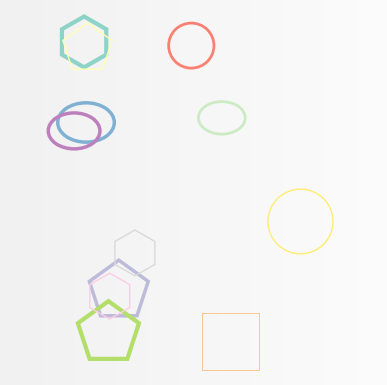[{"shape": "hexagon", "thickness": 3, "radius": 0.33, "center": [0.217, 0.891]}, {"shape": "pentagon", "thickness": 1, "radius": 0.33, "center": [0.226, 0.874]}, {"shape": "pentagon", "thickness": 2.5, "radius": 0.4, "center": [0.307, 0.244]}, {"shape": "circle", "thickness": 2, "radius": 0.29, "center": [0.494, 0.882]}, {"shape": "oval", "thickness": 2.5, "radius": 0.36, "center": [0.222, 0.682]}, {"shape": "square", "thickness": 0.5, "radius": 0.37, "center": [0.595, 0.113]}, {"shape": "pentagon", "thickness": 3, "radius": 0.41, "center": [0.28, 0.135]}, {"shape": "hexagon", "thickness": 1, "radius": 0.3, "center": [0.283, 0.231]}, {"shape": "hexagon", "thickness": 1, "radius": 0.3, "center": [0.348, 0.343]}, {"shape": "oval", "thickness": 2.5, "radius": 0.33, "center": [0.191, 0.66]}, {"shape": "oval", "thickness": 2, "radius": 0.3, "center": [0.572, 0.694]}, {"shape": "circle", "thickness": 1, "radius": 0.42, "center": [0.775, 0.425]}]